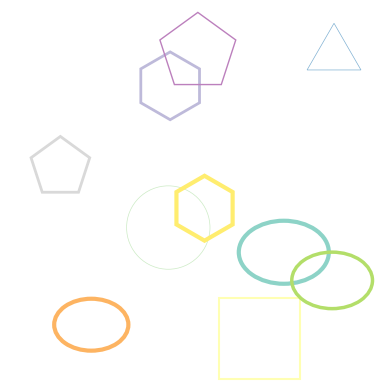[{"shape": "oval", "thickness": 3, "radius": 0.58, "center": [0.737, 0.345]}, {"shape": "square", "thickness": 1.5, "radius": 0.53, "center": [0.674, 0.12]}, {"shape": "hexagon", "thickness": 2, "radius": 0.44, "center": [0.442, 0.777]}, {"shape": "triangle", "thickness": 0.5, "radius": 0.4, "center": [0.868, 0.859]}, {"shape": "oval", "thickness": 3, "radius": 0.48, "center": [0.237, 0.157]}, {"shape": "oval", "thickness": 2.5, "radius": 0.52, "center": [0.863, 0.272]}, {"shape": "pentagon", "thickness": 2, "radius": 0.4, "center": [0.157, 0.565]}, {"shape": "pentagon", "thickness": 1, "radius": 0.52, "center": [0.514, 0.864]}, {"shape": "circle", "thickness": 0.5, "radius": 0.54, "center": [0.437, 0.409]}, {"shape": "hexagon", "thickness": 3, "radius": 0.42, "center": [0.531, 0.459]}]